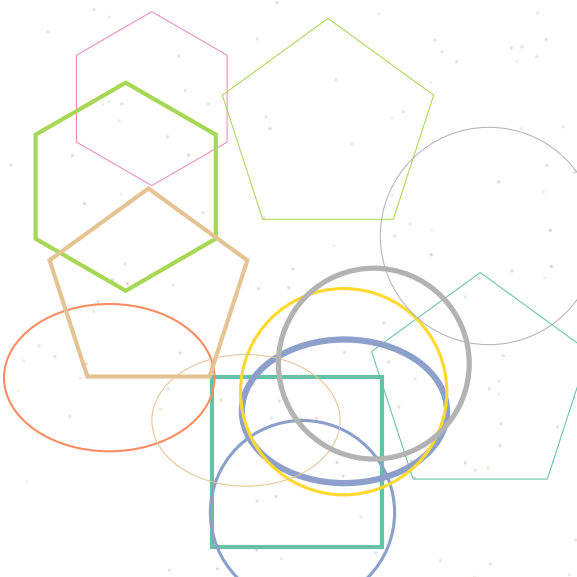[{"shape": "square", "thickness": 2, "radius": 0.73, "center": [0.514, 0.199]}, {"shape": "pentagon", "thickness": 0.5, "radius": 0.99, "center": [0.832, 0.33]}, {"shape": "oval", "thickness": 1, "radius": 0.91, "center": [0.189, 0.345]}, {"shape": "oval", "thickness": 3, "radius": 0.89, "center": [0.596, 0.287]}, {"shape": "circle", "thickness": 1.5, "radius": 0.8, "center": [0.524, 0.112]}, {"shape": "hexagon", "thickness": 0.5, "radius": 0.75, "center": [0.263, 0.828]}, {"shape": "hexagon", "thickness": 2, "radius": 0.9, "center": [0.218, 0.676]}, {"shape": "pentagon", "thickness": 0.5, "radius": 0.96, "center": [0.568, 0.775]}, {"shape": "circle", "thickness": 1.5, "radius": 0.89, "center": [0.595, 0.321]}, {"shape": "pentagon", "thickness": 2, "radius": 0.9, "center": [0.257, 0.493]}, {"shape": "oval", "thickness": 0.5, "radius": 0.81, "center": [0.426, 0.271]}, {"shape": "circle", "thickness": 0.5, "radius": 0.94, "center": [0.847, 0.591]}, {"shape": "circle", "thickness": 2.5, "radius": 0.83, "center": [0.647, 0.369]}]